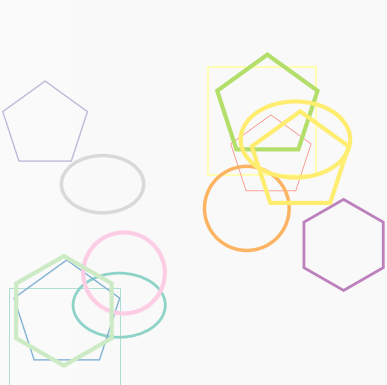[{"shape": "square", "thickness": 0.5, "radius": 0.71, "center": [0.166, 0.11]}, {"shape": "oval", "thickness": 2, "radius": 0.6, "center": [0.308, 0.207]}, {"shape": "square", "thickness": 1.5, "radius": 0.7, "center": [0.676, 0.686]}, {"shape": "pentagon", "thickness": 1, "radius": 0.57, "center": [0.116, 0.675]}, {"shape": "pentagon", "thickness": 0.5, "radius": 0.55, "center": [0.699, 0.593]}, {"shape": "pentagon", "thickness": 1, "radius": 0.72, "center": [0.172, 0.181]}, {"shape": "circle", "thickness": 2.5, "radius": 0.55, "center": [0.637, 0.459]}, {"shape": "pentagon", "thickness": 3, "radius": 0.68, "center": [0.69, 0.722]}, {"shape": "circle", "thickness": 3, "radius": 0.53, "center": [0.32, 0.291]}, {"shape": "oval", "thickness": 2.5, "radius": 0.53, "center": [0.265, 0.522]}, {"shape": "hexagon", "thickness": 2, "radius": 0.59, "center": [0.887, 0.364]}, {"shape": "hexagon", "thickness": 3, "radius": 0.71, "center": [0.165, 0.193]}, {"shape": "pentagon", "thickness": 3, "radius": 0.66, "center": [0.775, 0.579]}, {"shape": "oval", "thickness": 3, "radius": 0.71, "center": [0.762, 0.638]}]